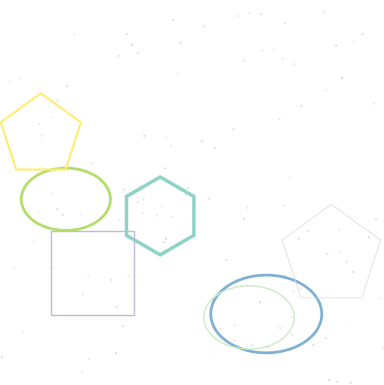[{"shape": "hexagon", "thickness": 2.5, "radius": 0.51, "center": [0.416, 0.439]}, {"shape": "square", "thickness": 1, "radius": 0.54, "center": [0.24, 0.291]}, {"shape": "oval", "thickness": 2, "radius": 0.72, "center": [0.692, 0.185]}, {"shape": "oval", "thickness": 2, "radius": 0.58, "center": [0.171, 0.483]}, {"shape": "pentagon", "thickness": 0.5, "radius": 0.67, "center": [0.861, 0.335]}, {"shape": "oval", "thickness": 1, "radius": 0.59, "center": [0.647, 0.176]}, {"shape": "pentagon", "thickness": 1.5, "radius": 0.55, "center": [0.106, 0.648]}]